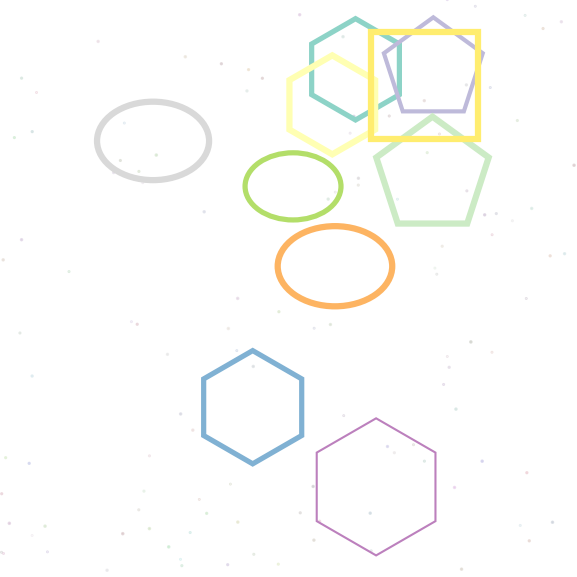[{"shape": "hexagon", "thickness": 2.5, "radius": 0.44, "center": [0.616, 0.879]}, {"shape": "hexagon", "thickness": 3, "radius": 0.43, "center": [0.575, 0.818]}, {"shape": "pentagon", "thickness": 2, "radius": 0.45, "center": [0.75, 0.879]}, {"shape": "hexagon", "thickness": 2.5, "radius": 0.49, "center": [0.438, 0.294]}, {"shape": "oval", "thickness": 3, "radius": 0.5, "center": [0.58, 0.538]}, {"shape": "oval", "thickness": 2.5, "radius": 0.42, "center": [0.507, 0.676]}, {"shape": "oval", "thickness": 3, "radius": 0.49, "center": [0.265, 0.755]}, {"shape": "hexagon", "thickness": 1, "radius": 0.59, "center": [0.651, 0.156]}, {"shape": "pentagon", "thickness": 3, "radius": 0.51, "center": [0.749, 0.695]}, {"shape": "square", "thickness": 3, "radius": 0.46, "center": [0.735, 0.851]}]